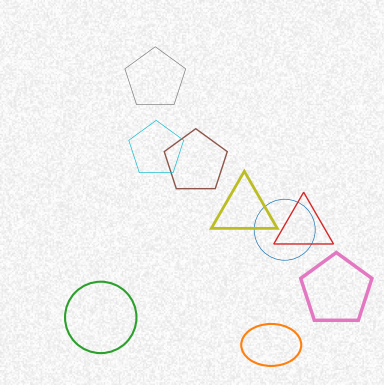[{"shape": "circle", "thickness": 0.5, "radius": 0.4, "center": [0.739, 0.403]}, {"shape": "oval", "thickness": 1.5, "radius": 0.39, "center": [0.705, 0.104]}, {"shape": "circle", "thickness": 1.5, "radius": 0.46, "center": [0.262, 0.176]}, {"shape": "triangle", "thickness": 1, "radius": 0.45, "center": [0.789, 0.411]}, {"shape": "pentagon", "thickness": 1, "radius": 0.43, "center": [0.508, 0.58]}, {"shape": "pentagon", "thickness": 2.5, "radius": 0.49, "center": [0.874, 0.247]}, {"shape": "pentagon", "thickness": 0.5, "radius": 0.42, "center": [0.403, 0.796]}, {"shape": "triangle", "thickness": 2, "radius": 0.49, "center": [0.635, 0.456]}, {"shape": "pentagon", "thickness": 0.5, "radius": 0.37, "center": [0.406, 0.612]}]